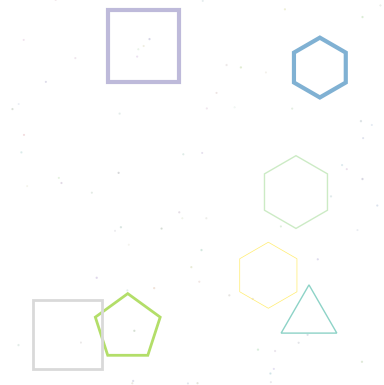[{"shape": "triangle", "thickness": 1, "radius": 0.42, "center": [0.803, 0.177]}, {"shape": "square", "thickness": 3, "radius": 0.47, "center": [0.373, 0.88]}, {"shape": "hexagon", "thickness": 3, "radius": 0.39, "center": [0.831, 0.825]}, {"shape": "pentagon", "thickness": 2, "radius": 0.44, "center": [0.332, 0.149]}, {"shape": "square", "thickness": 2, "radius": 0.45, "center": [0.176, 0.131]}, {"shape": "hexagon", "thickness": 1, "radius": 0.47, "center": [0.769, 0.501]}, {"shape": "hexagon", "thickness": 0.5, "radius": 0.43, "center": [0.697, 0.285]}]